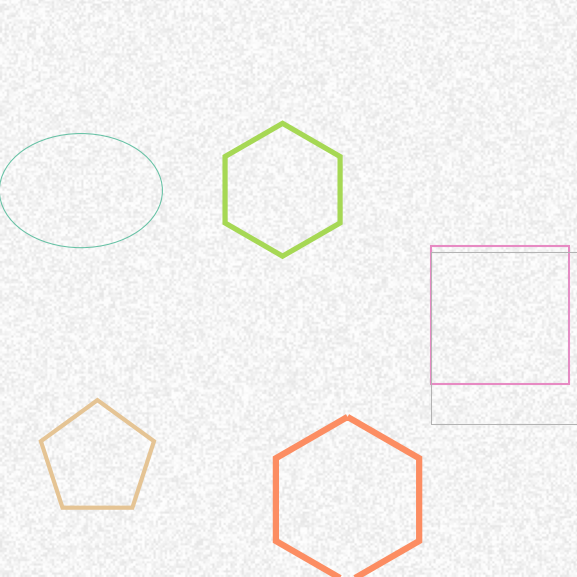[{"shape": "oval", "thickness": 0.5, "radius": 0.71, "center": [0.14, 0.669]}, {"shape": "hexagon", "thickness": 3, "radius": 0.72, "center": [0.602, 0.134]}, {"shape": "square", "thickness": 1, "radius": 0.6, "center": [0.866, 0.453]}, {"shape": "hexagon", "thickness": 2.5, "radius": 0.57, "center": [0.489, 0.671]}, {"shape": "pentagon", "thickness": 2, "radius": 0.51, "center": [0.169, 0.203]}, {"shape": "square", "thickness": 0.5, "radius": 0.75, "center": [0.896, 0.414]}]